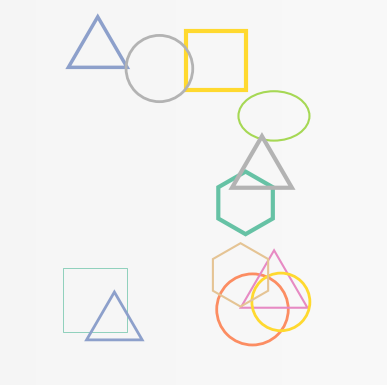[{"shape": "square", "thickness": 0.5, "radius": 0.41, "center": [0.246, 0.221]}, {"shape": "hexagon", "thickness": 3, "radius": 0.41, "center": [0.634, 0.473]}, {"shape": "circle", "thickness": 2, "radius": 0.46, "center": [0.652, 0.196]}, {"shape": "triangle", "thickness": 2.5, "radius": 0.44, "center": [0.252, 0.869]}, {"shape": "triangle", "thickness": 2, "radius": 0.41, "center": [0.295, 0.159]}, {"shape": "triangle", "thickness": 1.5, "radius": 0.5, "center": [0.707, 0.25]}, {"shape": "oval", "thickness": 1.5, "radius": 0.46, "center": [0.707, 0.699]}, {"shape": "circle", "thickness": 2, "radius": 0.37, "center": [0.725, 0.216]}, {"shape": "square", "thickness": 3, "radius": 0.39, "center": [0.557, 0.843]}, {"shape": "hexagon", "thickness": 1.5, "radius": 0.41, "center": [0.621, 0.286]}, {"shape": "circle", "thickness": 2, "radius": 0.43, "center": [0.411, 0.822]}, {"shape": "triangle", "thickness": 3, "radius": 0.45, "center": [0.676, 0.557]}]